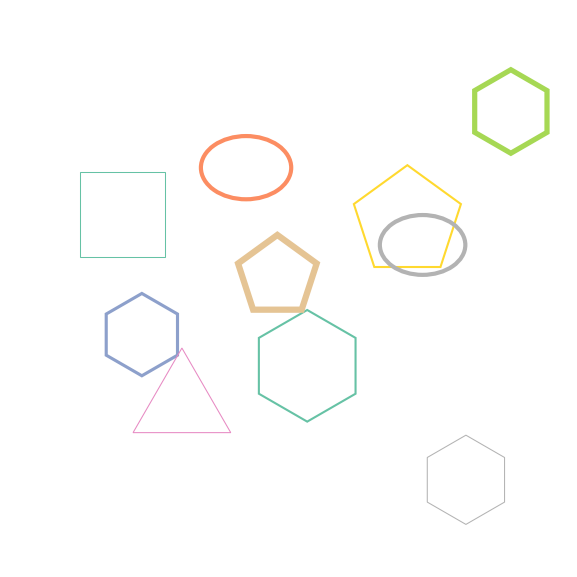[{"shape": "hexagon", "thickness": 1, "radius": 0.48, "center": [0.532, 0.366]}, {"shape": "square", "thickness": 0.5, "radius": 0.37, "center": [0.212, 0.627]}, {"shape": "oval", "thickness": 2, "radius": 0.39, "center": [0.426, 0.709]}, {"shape": "hexagon", "thickness": 1.5, "radius": 0.36, "center": [0.246, 0.42]}, {"shape": "triangle", "thickness": 0.5, "radius": 0.49, "center": [0.315, 0.299]}, {"shape": "hexagon", "thickness": 2.5, "radius": 0.36, "center": [0.885, 0.806]}, {"shape": "pentagon", "thickness": 1, "radius": 0.49, "center": [0.705, 0.616]}, {"shape": "pentagon", "thickness": 3, "radius": 0.36, "center": [0.48, 0.521]}, {"shape": "oval", "thickness": 2, "radius": 0.37, "center": [0.732, 0.575]}, {"shape": "hexagon", "thickness": 0.5, "radius": 0.39, "center": [0.807, 0.168]}]